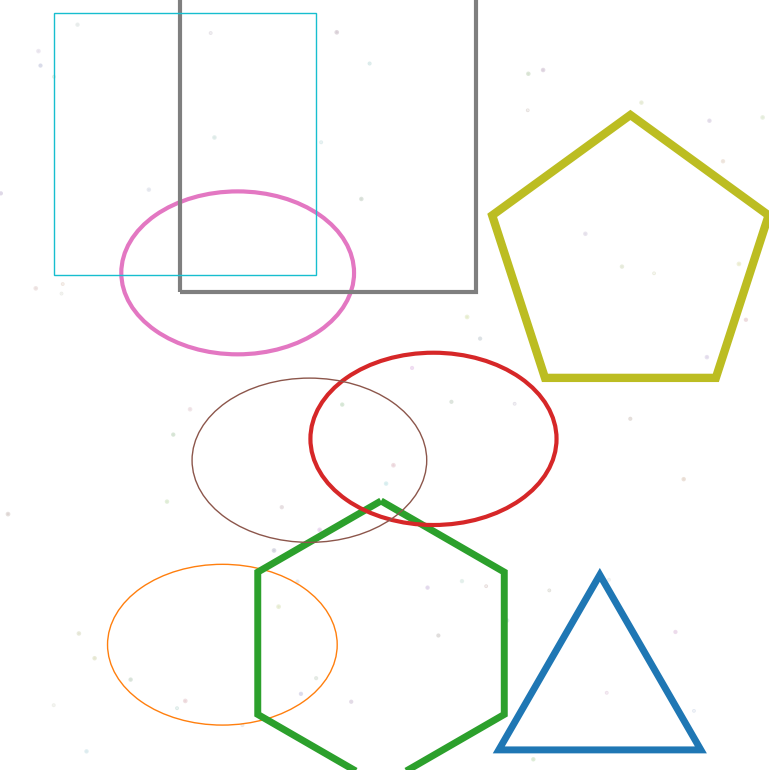[{"shape": "triangle", "thickness": 2.5, "radius": 0.76, "center": [0.779, 0.102]}, {"shape": "oval", "thickness": 0.5, "radius": 0.75, "center": [0.289, 0.163]}, {"shape": "hexagon", "thickness": 2.5, "radius": 0.92, "center": [0.495, 0.165]}, {"shape": "oval", "thickness": 1.5, "radius": 0.8, "center": [0.563, 0.43]}, {"shape": "oval", "thickness": 0.5, "radius": 0.76, "center": [0.402, 0.402]}, {"shape": "oval", "thickness": 1.5, "radius": 0.76, "center": [0.309, 0.646]}, {"shape": "square", "thickness": 1.5, "radius": 0.96, "center": [0.426, 0.812]}, {"shape": "pentagon", "thickness": 3, "radius": 0.94, "center": [0.819, 0.662]}, {"shape": "square", "thickness": 0.5, "radius": 0.85, "center": [0.24, 0.813]}]